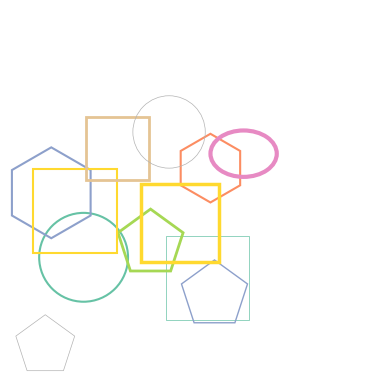[{"shape": "square", "thickness": 0.5, "radius": 0.54, "center": [0.539, 0.278]}, {"shape": "circle", "thickness": 1.5, "radius": 0.58, "center": [0.217, 0.332]}, {"shape": "hexagon", "thickness": 1.5, "radius": 0.45, "center": [0.547, 0.563]}, {"shape": "hexagon", "thickness": 1.5, "radius": 0.59, "center": [0.133, 0.499]}, {"shape": "pentagon", "thickness": 1, "radius": 0.45, "center": [0.557, 0.235]}, {"shape": "oval", "thickness": 3, "radius": 0.43, "center": [0.633, 0.601]}, {"shape": "pentagon", "thickness": 2, "radius": 0.44, "center": [0.391, 0.368]}, {"shape": "square", "thickness": 2.5, "radius": 0.51, "center": [0.468, 0.421]}, {"shape": "square", "thickness": 1.5, "radius": 0.55, "center": [0.195, 0.452]}, {"shape": "square", "thickness": 2, "radius": 0.41, "center": [0.305, 0.615]}, {"shape": "circle", "thickness": 0.5, "radius": 0.47, "center": [0.439, 0.657]}, {"shape": "pentagon", "thickness": 0.5, "radius": 0.4, "center": [0.118, 0.102]}]